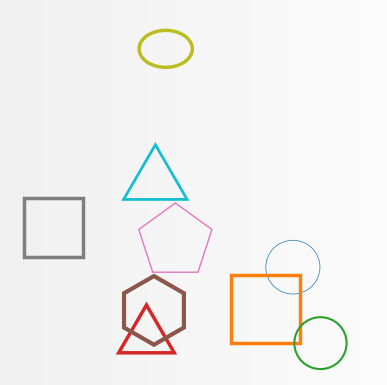[{"shape": "circle", "thickness": 0.5, "radius": 0.35, "center": [0.756, 0.306]}, {"shape": "square", "thickness": 2.5, "radius": 0.44, "center": [0.685, 0.197]}, {"shape": "circle", "thickness": 1.5, "radius": 0.34, "center": [0.827, 0.109]}, {"shape": "triangle", "thickness": 2.5, "radius": 0.41, "center": [0.378, 0.125]}, {"shape": "hexagon", "thickness": 3, "radius": 0.45, "center": [0.397, 0.194]}, {"shape": "pentagon", "thickness": 1, "radius": 0.5, "center": [0.453, 0.373]}, {"shape": "square", "thickness": 2.5, "radius": 0.38, "center": [0.139, 0.41]}, {"shape": "oval", "thickness": 2.5, "radius": 0.34, "center": [0.428, 0.873]}, {"shape": "triangle", "thickness": 2, "radius": 0.47, "center": [0.401, 0.529]}]